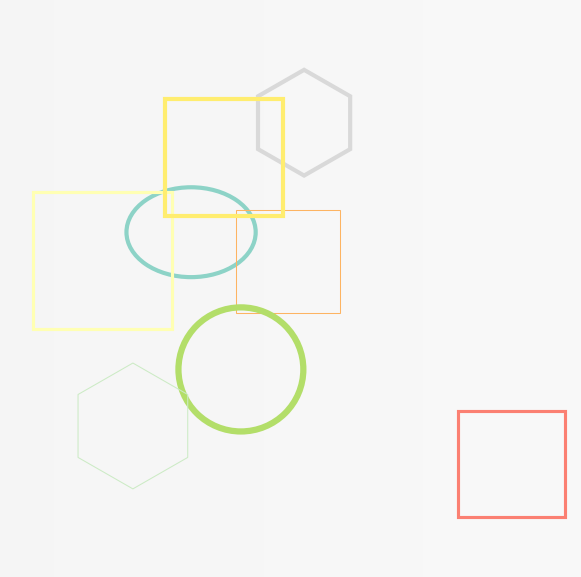[{"shape": "oval", "thickness": 2, "radius": 0.56, "center": [0.329, 0.597]}, {"shape": "square", "thickness": 1.5, "radius": 0.6, "center": [0.177, 0.548]}, {"shape": "square", "thickness": 1.5, "radius": 0.46, "center": [0.88, 0.196]}, {"shape": "square", "thickness": 0.5, "radius": 0.45, "center": [0.495, 0.546]}, {"shape": "circle", "thickness": 3, "radius": 0.54, "center": [0.414, 0.359]}, {"shape": "hexagon", "thickness": 2, "radius": 0.46, "center": [0.523, 0.787]}, {"shape": "hexagon", "thickness": 0.5, "radius": 0.54, "center": [0.229, 0.262]}, {"shape": "square", "thickness": 2, "radius": 0.51, "center": [0.385, 0.727]}]